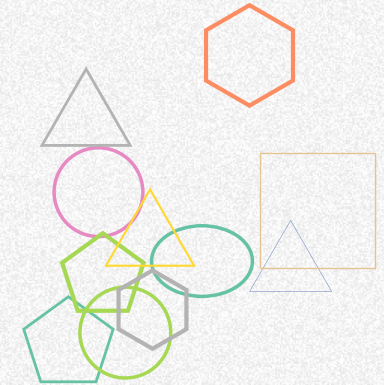[{"shape": "pentagon", "thickness": 2, "radius": 0.61, "center": [0.178, 0.107]}, {"shape": "oval", "thickness": 2.5, "radius": 0.66, "center": [0.525, 0.322]}, {"shape": "hexagon", "thickness": 3, "radius": 0.65, "center": [0.648, 0.856]}, {"shape": "triangle", "thickness": 0.5, "radius": 0.62, "center": [0.755, 0.304]}, {"shape": "circle", "thickness": 2.5, "radius": 0.58, "center": [0.256, 0.501]}, {"shape": "pentagon", "thickness": 3, "radius": 0.56, "center": [0.267, 0.283]}, {"shape": "circle", "thickness": 2.5, "radius": 0.59, "center": [0.326, 0.136]}, {"shape": "triangle", "thickness": 1.5, "radius": 0.66, "center": [0.39, 0.376]}, {"shape": "square", "thickness": 1, "radius": 0.74, "center": [0.824, 0.454]}, {"shape": "hexagon", "thickness": 3, "radius": 0.51, "center": [0.396, 0.196]}, {"shape": "triangle", "thickness": 2, "radius": 0.66, "center": [0.224, 0.688]}]